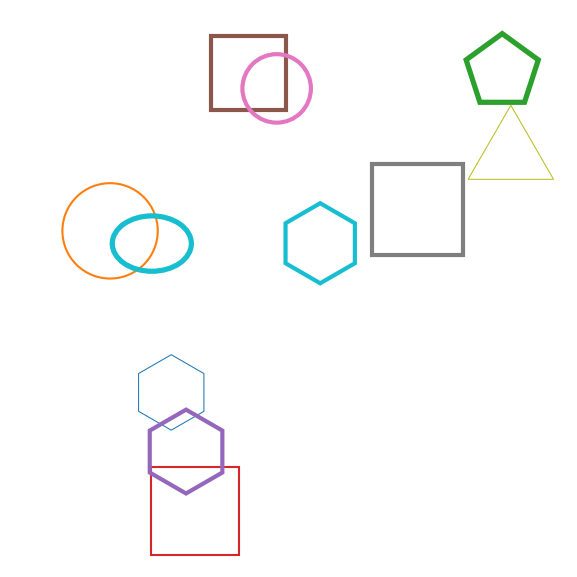[{"shape": "hexagon", "thickness": 0.5, "radius": 0.33, "center": [0.297, 0.32]}, {"shape": "circle", "thickness": 1, "radius": 0.41, "center": [0.191, 0.599]}, {"shape": "pentagon", "thickness": 2.5, "radius": 0.33, "center": [0.87, 0.875]}, {"shape": "square", "thickness": 1, "radius": 0.38, "center": [0.338, 0.114]}, {"shape": "hexagon", "thickness": 2, "radius": 0.36, "center": [0.322, 0.217]}, {"shape": "square", "thickness": 2, "radius": 0.32, "center": [0.431, 0.872]}, {"shape": "circle", "thickness": 2, "radius": 0.3, "center": [0.479, 0.846]}, {"shape": "square", "thickness": 2, "radius": 0.39, "center": [0.723, 0.636]}, {"shape": "triangle", "thickness": 0.5, "radius": 0.43, "center": [0.885, 0.731]}, {"shape": "oval", "thickness": 2.5, "radius": 0.34, "center": [0.263, 0.577]}, {"shape": "hexagon", "thickness": 2, "radius": 0.35, "center": [0.554, 0.578]}]